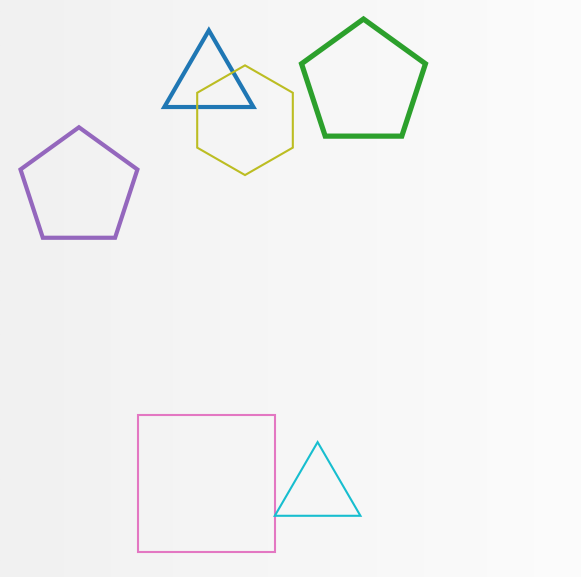[{"shape": "triangle", "thickness": 2, "radius": 0.44, "center": [0.359, 0.858]}, {"shape": "pentagon", "thickness": 2.5, "radius": 0.56, "center": [0.625, 0.854]}, {"shape": "pentagon", "thickness": 2, "radius": 0.53, "center": [0.136, 0.673]}, {"shape": "square", "thickness": 1, "radius": 0.59, "center": [0.355, 0.162]}, {"shape": "hexagon", "thickness": 1, "radius": 0.47, "center": [0.422, 0.791]}, {"shape": "triangle", "thickness": 1, "radius": 0.43, "center": [0.546, 0.149]}]